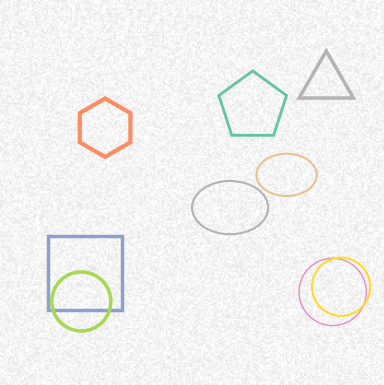[{"shape": "pentagon", "thickness": 2, "radius": 0.46, "center": [0.656, 0.723]}, {"shape": "hexagon", "thickness": 3, "radius": 0.38, "center": [0.273, 0.668]}, {"shape": "square", "thickness": 2.5, "radius": 0.48, "center": [0.221, 0.291]}, {"shape": "circle", "thickness": 1, "radius": 0.44, "center": [0.864, 0.242]}, {"shape": "circle", "thickness": 2.5, "radius": 0.38, "center": [0.211, 0.217]}, {"shape": "circle", "thickness": 1.5, "radius": 0.38, "center": [0.886, 0.255]}, {"shape": "oval", "thickness": 1.5, "radius": 0.39, "center": [0.744, 0.546]}, {"shape": "oval", "thickness": 1.5, "radius": 0.49, "center": [0.598, 0.461]}, {"shape": "triangle", "thickness": 2.5, "radius": 0.41, "center": [0.847, 0.786]}]